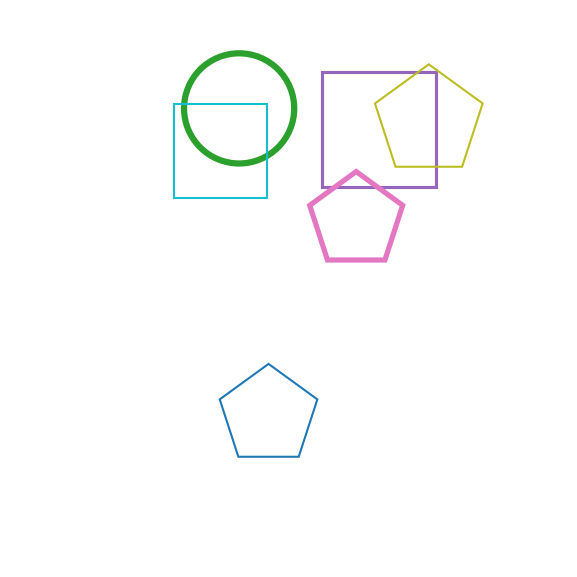[{"shape": "pentagon", "thickness": 1, "radius": 0.44, "center": [0.465, 0.28]}, {"shape": "circle", "thickness": 3, "radius": 0.48, "center": [0.414, 0.811]}, {"shape": "square", "thickness": 1.5, "radius": 0.49, "center": [0.657, 0.775]}, {"shape": "pentagon", "thickness": 2.5, "radius": 0.42, "center": [0.617, 0.617]}, {"shape": "pentagon", "thickness": 1, "radius": 0.49, "center": [0.743, 0.79]}, {"shape": "square", "thickness": 1, "radius": 0.4, "center": [0.382, 0.738]}]